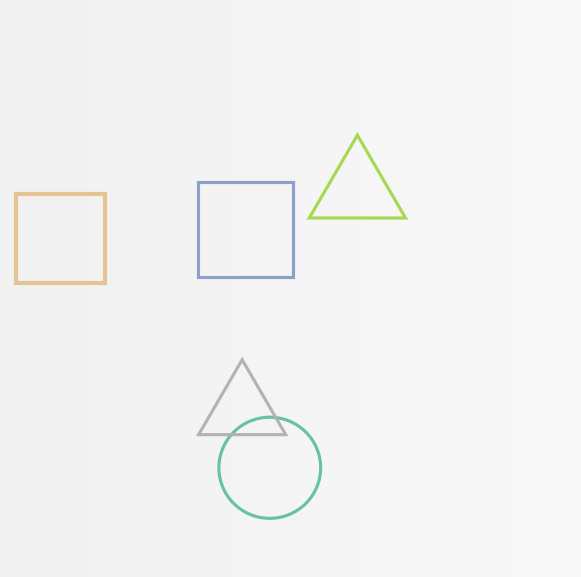[{"shape": "circle", "thickness": 1.5, "radius": 0.44, "center": [0.464, 0.189]}, {"shape": "square", "thickness": 1.5, "radius": 0.41, "center": [0.422, 0.601]}, {"shape": "triangle", "thickness": 1.5, "radius": 0.48, "center": [0.615, 0.669]}, {"shape": "square", "thickness": 2, "radius": 0.38, "center": [0.104, 0.586]}, {"shape": "triangle", "thickness": 1.5, "radius": 0.43, "center": [0.417, 0.29]}]